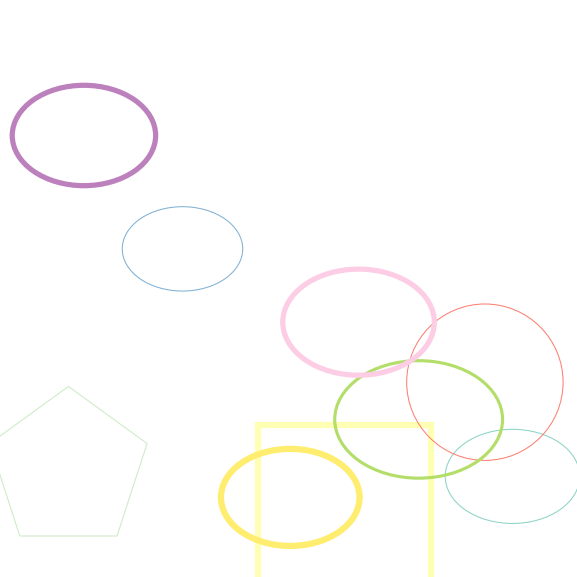[{"shape": "oval", "thickness": 0.5, "radius": 0.58, "center": [0.887, 0.174]}, {"shape": "square", "thickness": 3, "radius": 0.75, "center": [0.596, 0.114]}, {"shape": "circle", "thickness": 0.5, "radius": 0.68, "center": [0.84, 0.337]}, {"shape": "oval", "thickness": 0.5, "radius": 0.52, "center": [0.316, 0.568]}, {"shape": "oval", "thickness": 1.5, "radius": 0.73, "center": [0.725, 0.273]}, {"shape": "oval", "thickness": 2.5, "radius": 0.66, "center": [0.621, 0.441]}, {"shape": "oval", "thickness": 2.5, "radius": 0.62, "center": [0.145, 0.765]}, {"shape": "pentagon", "thickness": 0.5, "radius": 0.72, "center": [0.118, 0.187]}, {"shape": "oval", "thickness": 3, "radius": 0.6, "center": [0.503, 0.138]}]